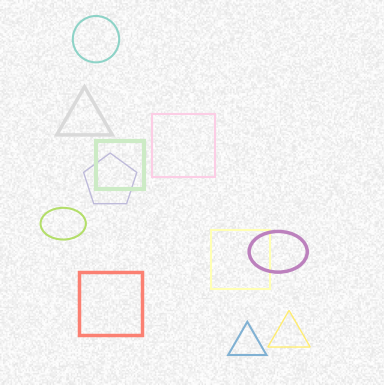[{"shape": "circle", "thickness": 1.5, "radius": 0.3, "center": [0.249, 0.898]}, {"shape": "square", "thickness": 1.5, "radius": 0.38, "center": [0.624, 0.327]}, {"shape": "pentagon", "thickness": 1, "radius": 0.36, "center": [0.286, 0.53]}, {"shape": "square", "thickness": 2.5, "radius": 0.41, "center": [0.286, 0.211]}, {"shape": "triangle", "thickness": 1.5, "radius": 0.29, "center": [0.642, 0.107]}, {"shape": "oval", "thickness": 1.5, "radius": 0.29, "center": [0.164, 0.419]}, {"shape": "square", "thickness": 1.5, "radius": 0.41, "center": [0.478, 0.623]}, {"shape": "triangle", "thickness": 2.5, "radius": 0.42, "center": [0.219, 0.691]}, {"shape": "oval", "thickness": 2.5, "radius": 0.38, "center": [0.723, 0.346]}, {"shape": "square", "thickness": 3, "radius": 0.31, "center": [0.312, 0.571]}, {"shape": "triangle", "thickness": 1, "radius": 0.32, "center": [0.751, 0.13]}]